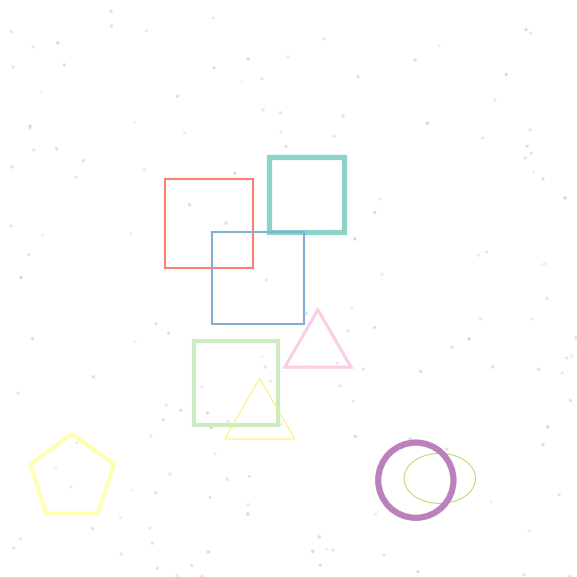[{"shape": "square", "thickness": 2.5, "radius": 0.33, "center": [0.53, 0.663]}, {"shape": "pentagon", "thickness": 2, "radius": 0.38, "center": [0.125, 0.172]}, {"shape": "square", "thickness": 1, "radius": 0.38, "center": [0.362, 0.612]}, {"shape": "square", "thickness": 1, "radius": 0.4, "center": [0.446, 0.518]}, {"shape": "oval", "thickness": 0.5, "radius": 0.31, "center": [0.762, 0.171]}, {"shape": "triangle", "thickness": 1.5, "radius": 0.33, "center": [0.55, 0.396]}, {"shape": "circle", "thickness": 3, "radius": 0.33, "center": [0.72, 0.168]}, {"shape": "square", "thickness": 2, "radius": 0.36, "center": [0.409, 0.336]}, {"shape": "triangle", "thickness": 0.5, "radius": 0.35, "center": [0.45, 0.274]}]